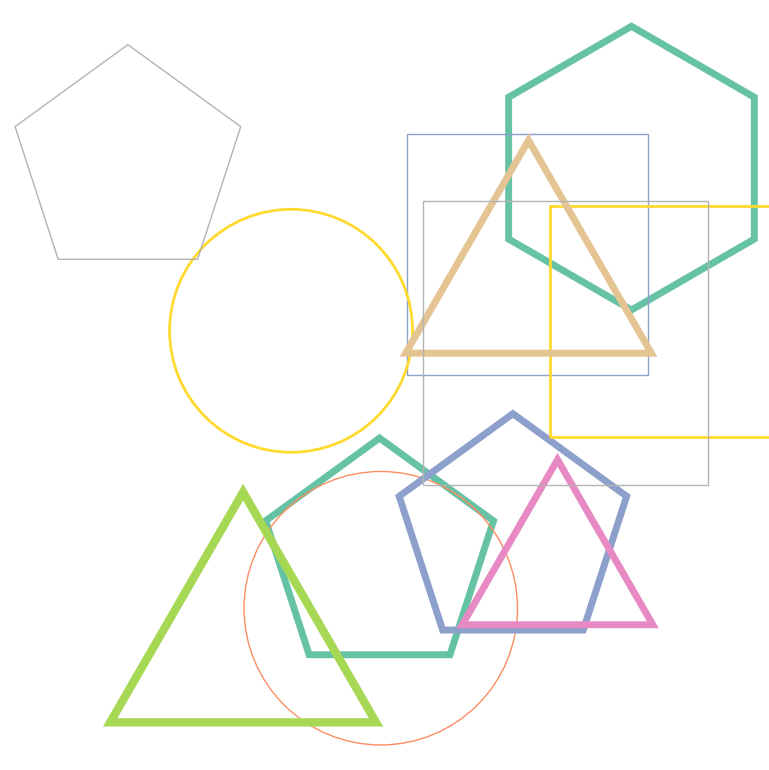[{"shape": "hexagon", "thickness": 2.5, "radius": 0.92, "center": [0.82, 0.782]}, {"shape": "pentagon", "thickness": 2.5, "radius": 0.78, "center": [0.493, 0.276]}, {"shape": "circle", "thickness": 0.5, "radius": 0.89, "center": [0.494, 0.21]}, {"shape": "square", "thickness": 0.5, "radius": 0.78, "center": [0.685, 0.669]}, {"shape": "pentagon", "thickness": 2.5, "radius": 0.78, "center": [0.666, 0.307]}, {"shape": "triangle", "thickness": 2.5, "radius": 0.71, "center": [0.724, 0.26]}, {"shape": "triangle", "thickness": 3, "radius": 1.0, "center": [0.316, 0.161]}, {"shape": "square", "thickness": 1, "radius": 0.75, "center": [0.864, 0.582]}, {"shape": "circle", "thickness": 1, "radius": 0.79, "center": [0.378, 0.57]}, {"shape": "triangle", "thickness": 2.5, "radius": 0.92, "center": [0.686, 0.633]}, {"shape": "pentagon", "thickness": 0.5, "radius": 0.77, "center": [0.166, 0.788]}, {"shape": "square", "thickness": 0.5, "radius": 0.92, "center": [0.735, 0.554]}]